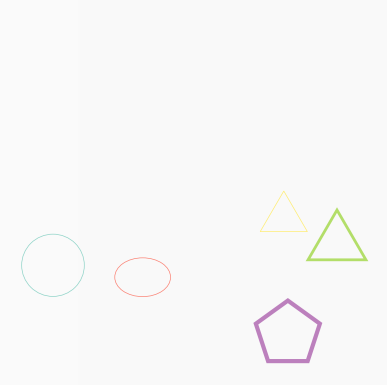[{"shape": "circle", "thickness": 0.5, "radius": 0.4, "center": [0.137, 0.311]}, {"shape": "oval", "thickness": 0.5, "radius": 0.36, "center": [0.368, 0.28]}, {"shape": "triangle", "thickness": 2, "radius": 0.43, "center": [0.87, 0.368]}, {"shape": "pentagon", "thickness": 3, "radius": 0.43, "center": [0.743, 0.132]}, {"shape": "triangle", "thickness": 0.5, "radius": 0.35, "center": [0.732, 0.434]}]